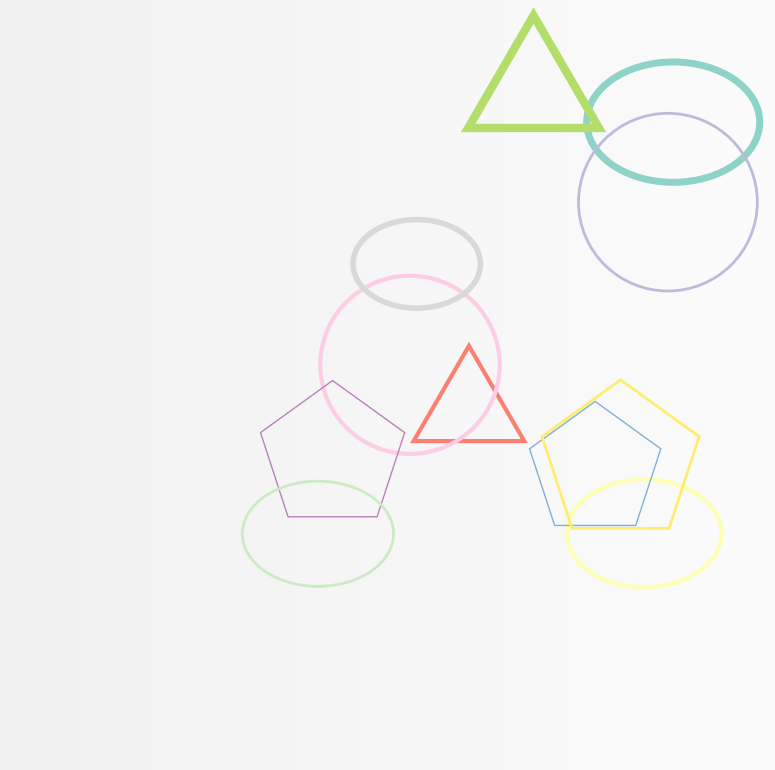[{"shape": "oval", "thickness": 2.5, "radius": 0.56, "center": [0.869, 0.841]}, {"shape": "oval", "thickness": 1.5, "radius": 0.5, "center": [0.831, 0.307]}, {"shape": "circle", "thickness": 1, "radius": 0.58, "center": [0.862, 0.737]}, {"shape": "triangle", "thickness": 1.5, "radius": 0.41, "center": [0.605, 0.468]}, {"shape": "pentagon", "thickness": 0.5, "radius": 0.45, "center": [0.768, 0.39]}, {"shape": "triangle", "thickness": 3, "radius": 0.49, "center": [0.688, 0.883]}, {"shape": "circle", "thickness": 1.5, "radius": 0.58, "center": [0.529, 0.526]}, {"shape": "oval", "thickness": 2, "radius": 0.41, "center": [0.538, 0.657]}, {"shape": "pentagon", "thickness": 0.5, "radius": 0.49, "center": [0.429, 0.408]}, {"shape": "oval", "thickness": 1, "radius": 0.49, "center": [0.41, 0.307]}, {"shape": "pentagon", "thickness": 1, "radius": 0.53, "center": [0.801, 0.4]}]